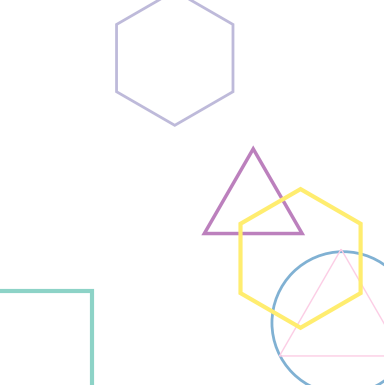[{"shape": "square", "thickness": 3, "radius": 0.68, "center": [0.104, 0.108]}, {"shape": "hexagon", "thickness": 2, "radius": 0.87, "center": [0.454, 0.849]}, {"shape": "circle", "thickness": 2, "radius": 0.92, "center": [0.891, 0.161]}, {"shape": "triangle", "thickness": 1, "radius": 0.92, "center": [0.886, 0.168]}, {"shape": "triangle", "thickness": 2.5, "radius": 0.73, "center": [0.658, 0.467]}, {"shape": "hexagon", "thickness": 3, "radius": 0.9, "center": [0.781, 0.329]}]